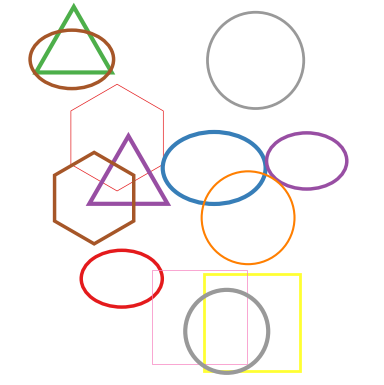[{"shape": "oval", "thickness": 2.5, "radius": 0.53, "center": [0.316, 0.276]}, {"shape": "hexagon", "thickness": 0.5, "radius": 0.69, "center": [0.304, 0.643]}, {"shape": "oval", "thickness": 3, "radius": 0.67, "center": [0.556, 0.564]}, {"shape": "triangle", "thickness": 3, "radius": 0.57, "center": [0.192, 0.869]}, {"shape": "oval", "thickness": 2.5, "radius": 0.52, "center": [0.797, 0.582]}, {"shape": "triangle", "thickness": 3, "radius": 0.59, "center": [0.334, 0.529]}, {"shape": "circle", "thickness": 1.5, "radius": 0.6, "center": [0.644, 0.434]}, {"shape": "square", "thickness": 2, "radius": 0.63, "center": [0.655, 0.162]}, {"shape": "oval", "thickness": 2.5, "radius": 0.54, "center": [0.187, 0.846]}, {"shape": "hexagon", "thickness": 2.5, "radius": 0.59, "center": [0.245, 0.485]}, {"shape": "square", "thickness": 0.5, "radius": 0.62, "center": [0.518, 0.177]}, {"shape": "circle", "thickness": 3, "radius": 0.54, "center": [0.589, 0.139]}, {"shape": "circle", "thickness": 2, "radius": 0.63, "center": [0.664, 0.843]}]